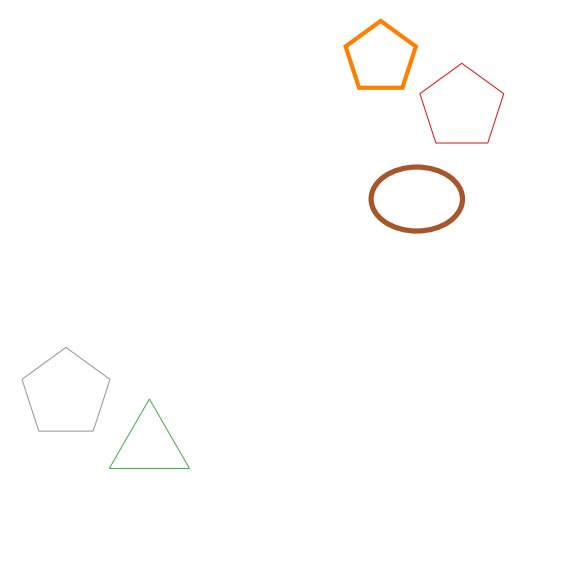[{"shape": "pentagon", "thickness": 0.5, "radius": 0.38, "center": [0.8, 0.813]}, {"shape": "triangle", "thickness": 0.5, "radius": 0.4, "center": [0.259, 0.228]}, {"shape": "pentagon", "thickness": 2, "radius": 0.32, "center": [0.659, 0.899]}, {"shape": "oval", "thickness": 2.5, "radius": 0.4, "center": [0.722, 0.654]}, {"shape": "pentagon", "thickness": 0.5, "radius": 0.4, "center": [0.114, 0.317]}]